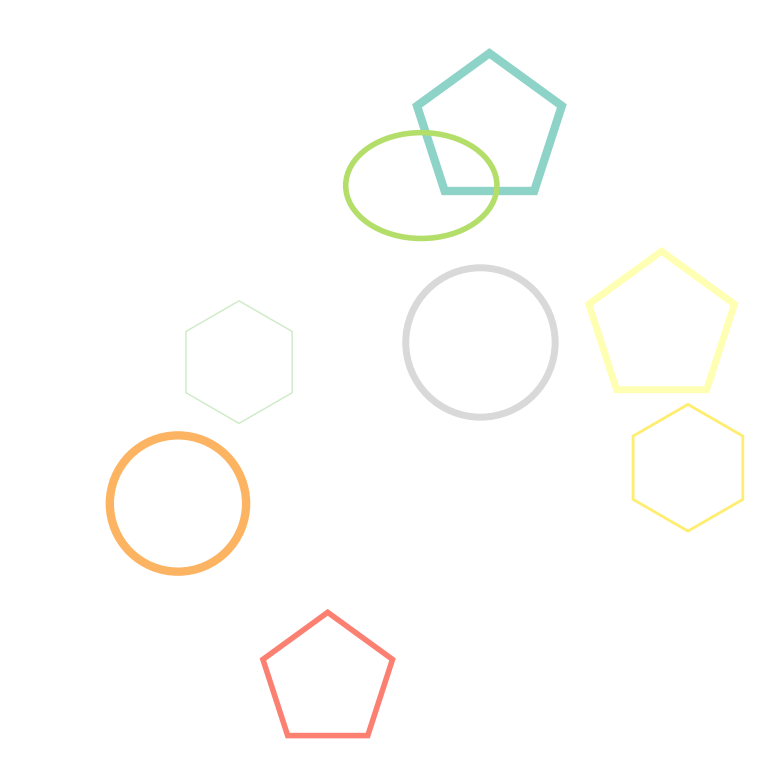[{"shape": "pentagon", "thickness": 3, "radius": 0.49, "center": [0.636, 0.832]}, {"shape": "pentagon", "thickness": 2.5, "radius": 0.5, "center": [0.859, 0.574]}, {"shape": "pentagon", "thickness": 2, "radius": 0.44, "center": [0.426, 0.116]}, {"shape": "circle", "thickness": 3, "radius": 0.44, "center": [0.231, 0.346]}, {"shape": "oval", "thickness": 2, "radius": 0.49, "center": [0.547, 0.759]}, {"shape": "circle", "thickness": 2.5, "radius": 0.49, "center": [0.624, 0.555]}, {"shape": "hexagon", "thickness": 0.5, "radius": 0.4, "center": [0.31, 0.53]}, {"shape": "hexagon", "thickness": 1, "radius": 0.41, "center": [0.893, 0.393]}]